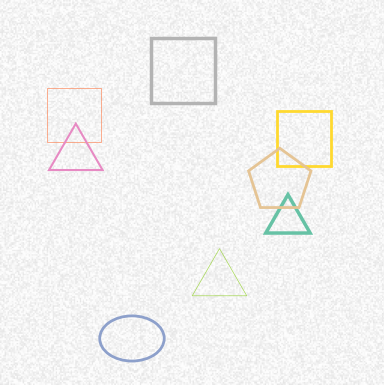[{"shape": "triangle", "thickness": 2.5, "radius": 0.33, "center": [0.748, 0.428]}, {"shape": "square", "thickness": 0.5, "radius": 0.35, "center": [0.192, 0.701]}, {"shape": "oval", "thickness": 2, "radius": 0.42, "center": [0.343, 0.121]}, {"shape": "triangle", "thickness": 1.5, "radius": 0.4, "center": [0.197, 0.599]}, {"shape": "triangle", "thickness": 0.5, "radius": 0.41, "center": [0.57, 0.273]}, {"shape": "square", "thickness": 2, "radius": 0.35, "center": [0.789, 0.64]}, {"shape": "pentagon", "thickness": 2, "radius": 0.43, "center": [0.727, 0.53]}, {"shape": "square", "thickness": 2.5, "radius": 0.42, "center": [0.475, 0.816]}]